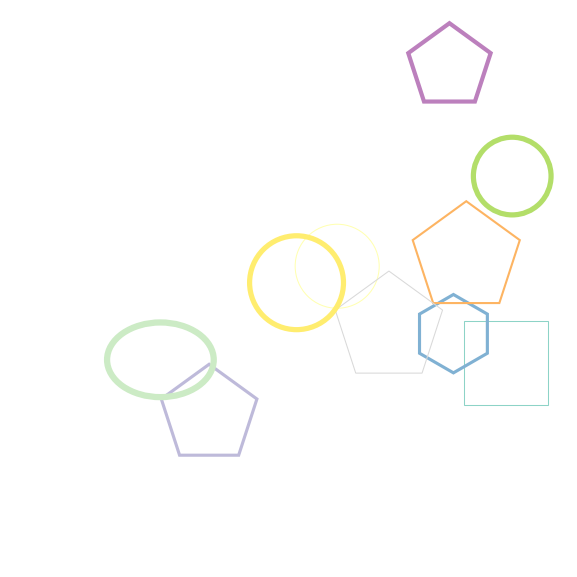[{"shape": "square", "thickness": 0.5, "radius": 0.36, "center": [0.876, 0.371]}, {"shape": "circle", "thickness": 0.5, "radius": 0.36, "center": [0.584, 0.538]}, {"shape": "pentagon", "thickness": 1.5, "radius": 0.44, "center": [0.362, 0.281]}, {"shape": "hexagon", "thickness": 1.5, "radius": 0.34, "center": [0.785, 0.421]}, {"shape": "pentagon", "thickness": 1, "radius": 0.49, "center": [0.807, 0.553]}, {"shape": "circle", "thickness": 2.5, "radius": 0.34, "center": [0.887, 0.694]}, {"shape": "pentagon", "thickness": 0.5, "radius": 0.49, "center": [0.673, 0.432]}, {"shape": "pentagon", "thickness": 2, "radius": 0.37, "center": [0.778, 0.884]}, {"shape": "oval", "thickness": 3, "radius": 0.46, "center": [0.278, 0.376]}, {"shape": "circle", "thickness": 2.5, "radius": 0.41, "center": [0.513, 0.51]}]